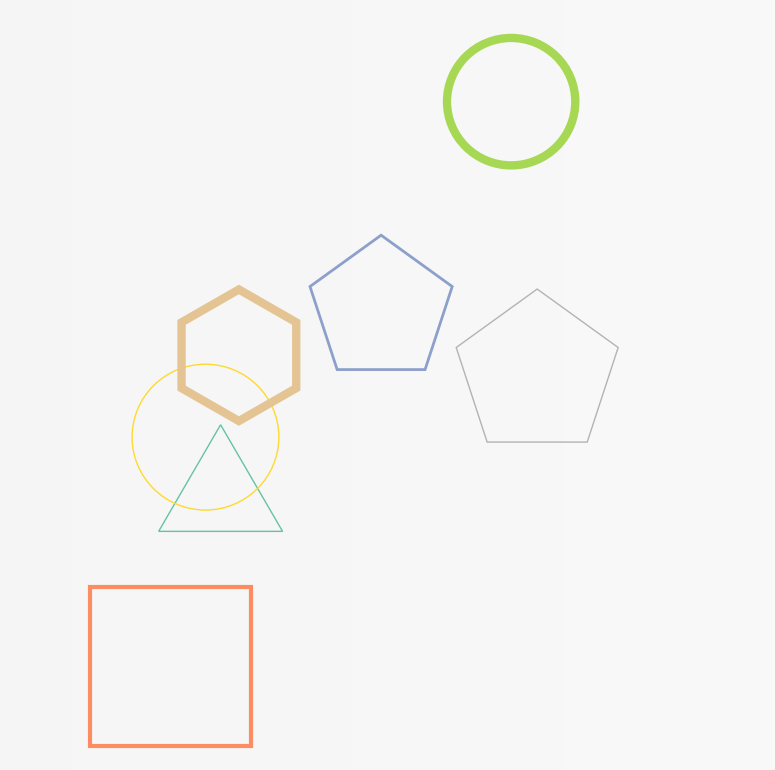[{"shape": "triangle", "thickness": 0.5, "radius": 0.46, "center": [0.285, 0.356]}, {"shape": "square", "thickness": 1.5, "radius": 0.52, "center": [0.22, 0.135]}, {"shape": "pentagon", "thickness": 1, "radius": 0.48, "center": [0.492, 0.598]}, {"shape": "circle", "thickness": 3, "radius": 0.41, "center": [0.66, 0.868]}, {"shape": "circle", "thickness": 0.5, "radius": 0.47, "center": [0.265, 0.432]}, {"shape": "hexagon", "thickness": 3, "radius": 0.43, "center": [0.308, 0.539]}, {"shape": "pentagon", "thickness": 0.5, "radius": 0.55, "center": [0.693, 0.515]}]